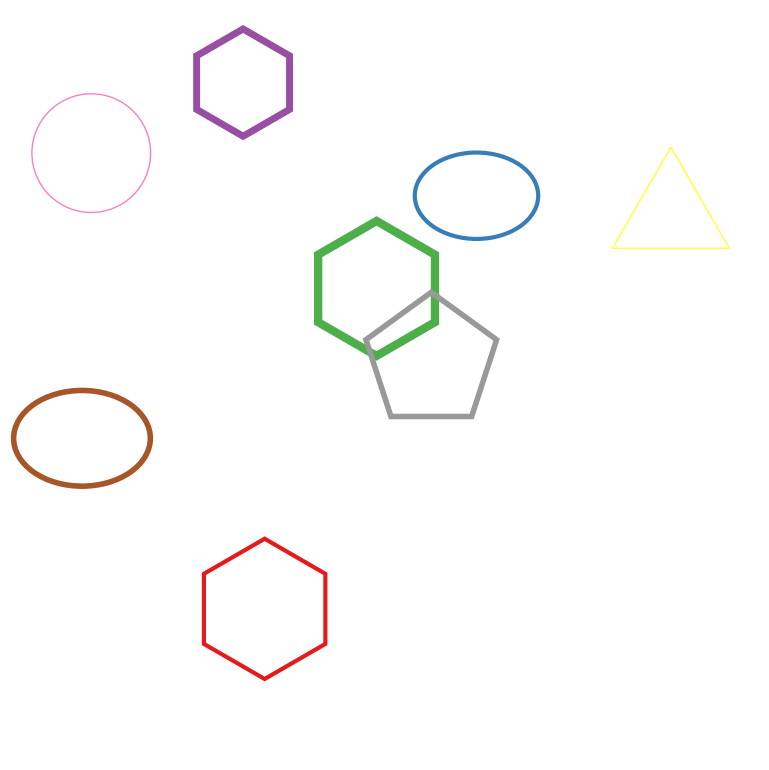[{"shape": "hexagon", "thickness": 1.5, "radius": 0.46, "center": [0.344, 0.209]}, {"shape": "oval", "thickness": 1.5, "radius": 0.4, "center": [0.619, 0.746]}, {"shape": "hexagon", "thickness": 3, "radius": 0.44, "center": [0.489, 0.625]}, {"shape": "hexagon", "thickness": 2.5, "radius": 0.35, "center": [0.316, 0.893]}, {"shape": "triangle", "thickness": 0.5, "radius": 0.44, "center": [0.871, 0.721]}, {"shape": "oval", "thickness": 2, "radius": 0.44, "center": [0.106, 0.431]}, {"shape": "circle", "thickness": 0.5, "radius": 0.39, "center": [0.119, 0.801]}, {"shape": "pentagon", "thickness": 2, "radius": 0.45, "center": [0.56, 0.531]}]